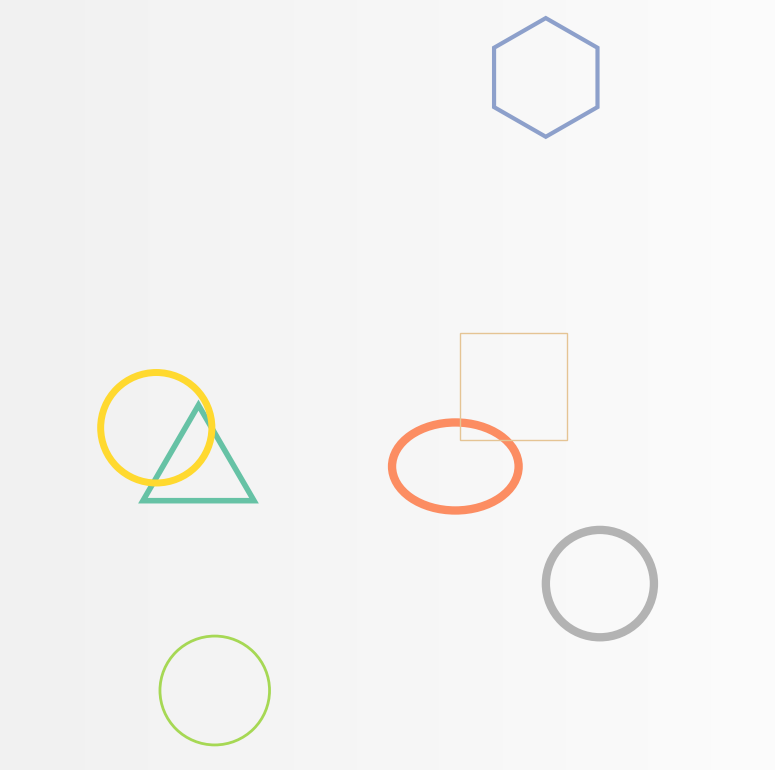[{"shape": "triangle", "thickness": 2, "radius": 0.41, "center": [0.256, 0.391]}, {"shape": "oval", "thickness": 3, "radius": 0.41, "center": [0.588, 0.394]}, {"shape": "hexagon", "thickness": 1.5, "radius": 0.39, "center": [0.704, 0.899]}, {"shape": "circle", "thickness": 1, "radius": 0.35, "center": [0.277, 0.103]}, {"shape": "circle", "thickness": 2.5, "radius": 0.36, "center": [0.202, 0.444]}, {"shape": "square", "thickness": 0.5, "radius": 0.35, "center": [0.662, 0.498]}, {"shape": "circle", "thickness": 3, "radius": 0.35, "center": [0.774, 0.242]}]